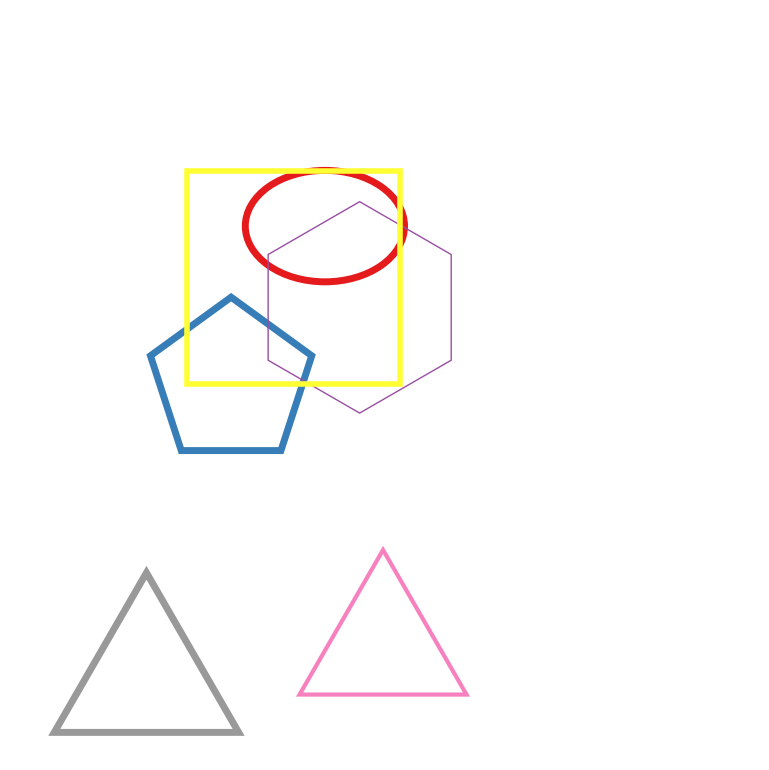[{"shape": "oval", "thickness": 2.5, "radius": 0.52, "center": [0.422, 0.706]}, {"shape": "pentagon", "thickness": 2.5, "radius": 0.55, "center": [0.3, 0.504]}, {"shape": "hexagon", "thickness": 0.5, "radius": 0.69, "center": [0.467, 0.601]}, {"shape": "square", "thickness": 2, "radius": 0.69, "center": [0.381, 0.639]}, {"shape": "triangle", "thickness": 1.5, "radius": 0.63, "center": [0.497, 0.161]}, {"shape": "triangle", "thickness": 2.5, "radius": 0.69, "center": [0.19, 0.118]}]